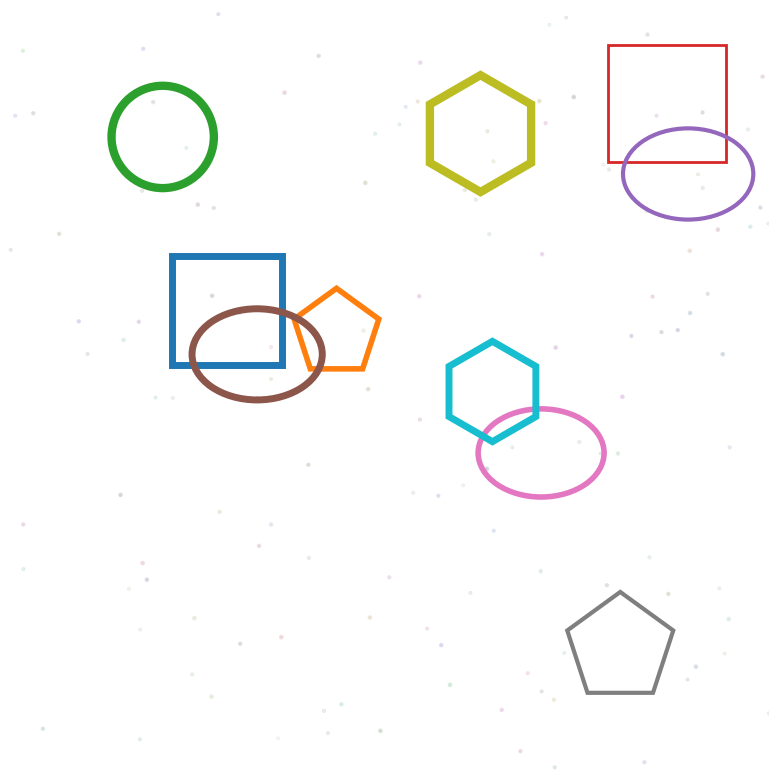[{"shape": "square", "thickness": 2.5, "radius": 0.36, "center": [0.295, 0.596]}, {"shape": "pentagon", "thickness": 2, "radius": 0.29, "center": [0.437, 0.568]}, {"shape": "circle", "thickness": 3, "radius": 0.33, "center": [0.211, 0.822]}, {"shape": "square", "thickness": 1, "radius": 0.38, "center": [0.866, 0.866]}, {"shape": "oval", "thickness": 1.5, "radius": 0.42, "center": [0.894, 0.774]}, {"shape": "oval", "thickness": 2.5, "radius": 0.42, "center": [0.334, 0.54]}, {"shape": "oval", "thickness": 2, "radius": 0.41, "center": [0.703, 0.412]}, {"shape": "pentagon", "thickness": 1.5, "radius": 0.36, "center": [0.806, 0.159]}, {"shape": "hexagon", "thickness": 3, "radius": 0.38, "center": [0.624, 0.826]}, {"shape": "hexagon", "thickness": 2.5, "radius": 0.33, "center": [0.64, 0.492]}]